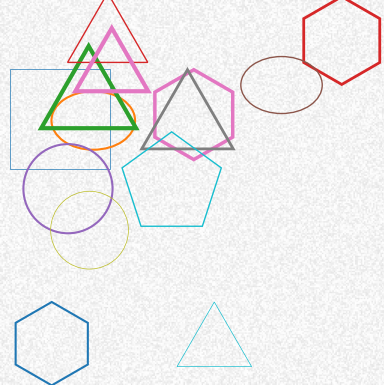[{"shape": "square", "thickness": 0.5, "radius": 0.65, "center": [0.157, 0.691]}, {"shape": "hexagon", "thickness": 1.5, "radius": 0.54, "center": [0.134, 0.107]}, {"shape": "oval", "thickness": 1.5, "radius": 0.54, "center": [0.242, 0.687]}, {"shape": "triangle", "thickness": 3, "radius": 0.71, "center": [0.23, 0.738]}, {"shape": "hexagon", "thickness": 2, "radius": 0.57, "center": [0.888, 0.895]}, {"shape": "triangle", "thickness": 1, "radius": 0.6, "center": [0.28, 0.898]}, {"shape": "circle", "thickness": 1.5, "radius": 0.58, "center": [0.177, 0.51]}, {"shape": "oval", "thickness": 1, "radius": 0.53, "center": [0.731, 0.779]}, {"shape": "triangle", "thickness": 3, "radius": 0.55, "center": [0.29, 0.818]}, {"shape": "hexagon", "thickness": 2.5, "radius": 0.58, "center": [0.503, 0.702]}, {"shape": "triangle", "thickness": 2, "radius": 0.69, "center": [0.487, 0.682]}, {"shape": "circle", "thickness": 0.5, "radius": 0.51, "center": [0.233, 0.402]}, {"shape": "pentagon", "thickness": 1, "radius": 0.68, "center": [0.446, 0.522]}, {"shape": "triangle", "thickness": 0.5, "radius": 0.56, "center": [0.557, 0.104]}]